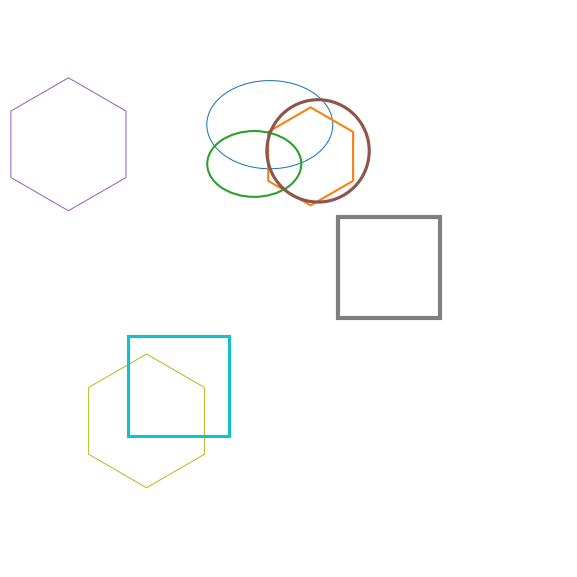[{"shape": "oval", "thickness": 0.5, "radius": 0.55, "center": [0.467, 0.783]}, {"shape": "hexagon", "thickness": 1, "radius": 0.42, "center": [0.538, 0.728]}, {"shape": "oval", "thickness": 1, "radius": 0.41, "center": [0.44, 0.715]}, {"shape": "hexagon", "thickness": 0.5, "radius": 0.58, "center": [0.119, 0.749]}, {"shape": "circle", "thickness": 1.5, "radius": 0.44, "center": [0.551, 0.738]}, {"shape": "square", "thickness": 2, "radius": 0.44, "center": [0.674, 0.536]}, {"shape": "hexagon", "thickness": 0.5, "radius": 0.58, "center": [0.254, 0.27]}, {"shape": "square", "thickness": 1.5, "radius": 0.43, "center": [0.309, 0.331]}]